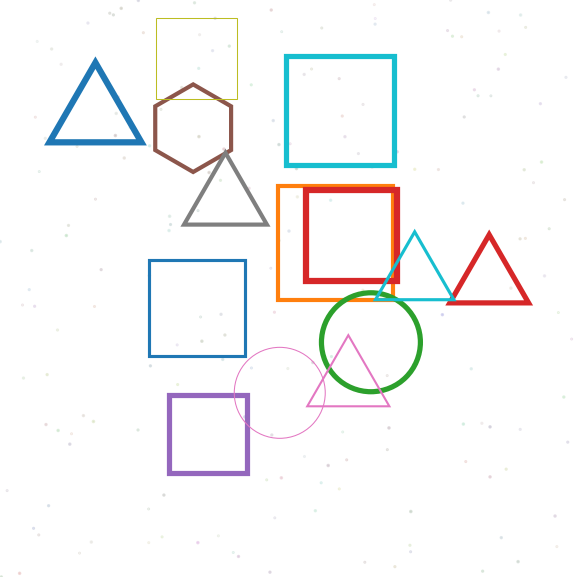[{"shape": "square", "thickness": 1.5, "radius": 0.42, "center": [0.342, 0.467]}, {"shape": "triangle", "thickness": 3, "radius": 0.46, "center": [0.165, 0.799]}, {"shape": "square", "thickness": 2, "radius": 0.5, "center": [0.581, 0.579]}, {"shape": "circle", "thickness": 2.5, "radius": 0.43, "center": [0.642, 0.406]}, {"shape": "square", "thickness": 3, "radius": 0.39, "center": [0.608, 0.591]}, {"shape": "triangle", "thickness": 2.5, "radius": 0.39, "center": [0.847, 0.514]}, {"shape": "square", "thickness": 2.5, "radius": 0.34, "center": [0.36, 0.247]}, {"shape": "hexagon", "thickness": 2, "radius": 0.38, "center": [0.334, 0.777]}, {"shape": "circle", "thickness": 0.5, "radius": 0.39, "center": [0.484, 0.319]}, {"shape": "triangle", "thickness": 1, "radius": 0.41, "center": [0.603, 0.337]}, {"shape": "triangle", "thickness": 2, "radius": 0.41, "center": [0.39, 0.652]}, {"shape": "square", "thickness": 0.5, "radius": 0.35, "center": [0.34, 0.898]}, {"shape": "square", "thickness": 2.5, "radius": 0.47, "center": [0.589, 0.808]}, {"shape": "triangle", "thickness": 1.5, "radius": 0.39, "center": [0.718, 0.519]}]